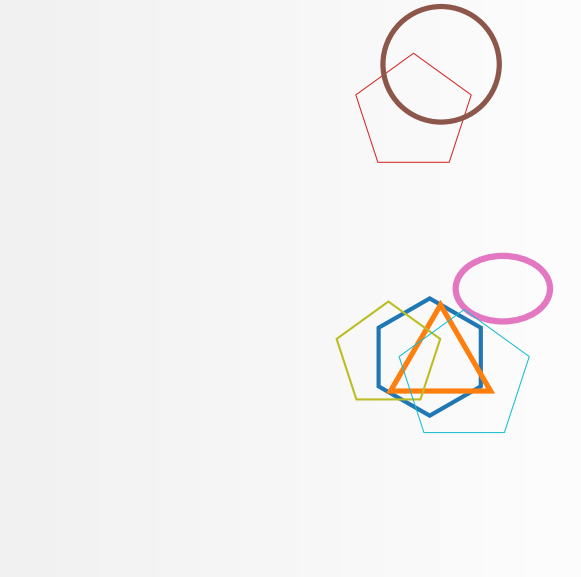[{"shape": "hexagon", "thickness": 2, "radius": 0.51, "center": [0.739, 0.381]}, {"shape": "triangle", "thickness": 2.5, "radius": 0.5, "center": [0.758, 0.372]}, {"shape": "pentagon", "thickness": 0.5, "radius": 0.52, "center": [0.711, 0.803]}, {"shape": "circle", "thickness": 2.5, "radius": 0.5, "center": [0.759, 0.888]}, {"shape": "oval", "thickness": 3, "radius": 0.41, "center": [0.865, 0.499]}, {"shape": "pentagon", "thickness": 1, "radius": 0.47, "center": [0.668, 0.383]}, {"shape": "pentagon", "thickness": 0.5, "radius": 0.59, "center": [0.799, 0.345]}]